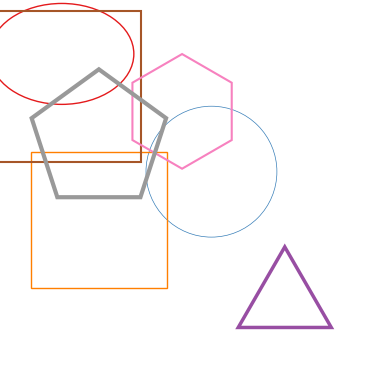[{"shape": "oval", "thickness": 1, "radius": 0.94, "center": [0.16, 0.86]}, {"shape": "circle", "thickness": 0.5, "radius": 0.85, "center": [0.549, 0.554]}, {"shape": "triangle", "thickness": 2.5, "radius": 0.7, "center": [0.74, 0.219]}, {"shape": "square", "thickness": 1, "radius": 0.88, "center": [0.257, 0.429]}, {"shape": "square", "thickness": 1.5, "radius": 0.98, "center": [0.169, 0.775]}, {"shape": "hexagon", "thickness": 1.5, "radius": 0.74, "center": [0.473, 0.711]}, {"shape": "pentagon", "thickness": 3, "radius": 0.92, "center": [0.257, 0.636]}]